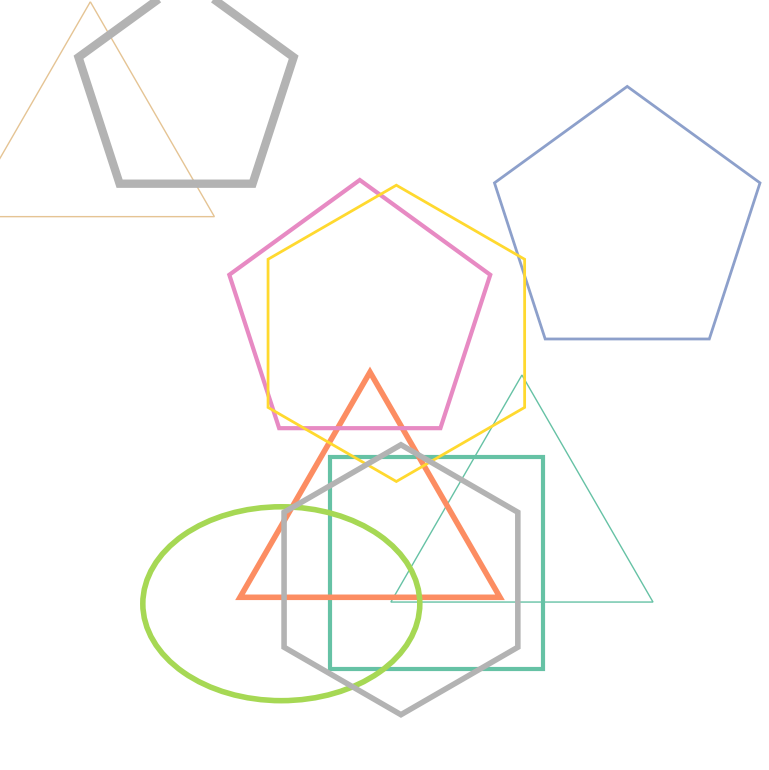[{"shape": "triangle", "thickness": 0.5, "radius": 0.98, "center": [0.678, 0.316]}, {"shape": "square", "thickness": 1.5, "radius": 0.69, "center": [0.567, 0.269]}, {"shape": "triangle", "thickness": 2, "radius": 0.97, "center": [0.481, 0.322]}, {"shape": "pentagon", "thickness": 1, "radius": 0.91, "center": [0.815, 0.706]}, {"shape": "pentagon", "thickness": 1.5, "radius": 0.89, "center": [0.467, 0.588]}, {"shape": "oval", "thickness": 2, "radius": 0.9, "center": [0.365, 0.216]}, {"shape": "hexagon", "thickness": 1, "radius": 0.96, "center": [0.515, 0.567]}, {"shape": "triangle", "thickness": 0.5, "radius": 0.93, "center": [0.117, 0.812]}, {"shape": "pentagon", "thickness": 3, "radius": 0.73, "center": [0.242, 0.88]}, {"shape": "hexagon", "thickness": 2, "radius": 0.88, "center": [0.521, 0.247]}]